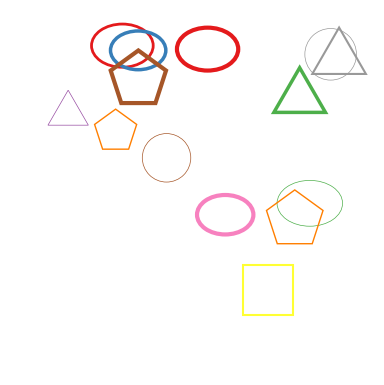[{"shape": "oval", "thickness": 2, "radius": 0.4, "center": [0.318, 0.881]}, {"shape": "oval", "thickness": 3, "radius": 0.4, "center": [0.539, 0.872]}, {"shape": "oval", "thickness": 2.5, "radius": 0.36, "center": [0.359, 0.869]}, {"shape": "oval", "thickness": 0.5, "radius": 0.43, "center": [0.805, 0.472]}, {"shape": "triangle", "thickness": 2.5, "radius": 0.39, "center": [0.778, 0.747]}, {"shape": "triangle", "thickness": 0.5, "radius": 0.3, "center": [0.177, 0.705]}, {"shape": "pentagon", "thickness": 1, "radius": 0.29, "center": [0.3, 0.659]}, {"shape": "pentagon", "thickness": 1, "radius": 0.39, "center": [0.766, 0.429]}, {"shape": "square", "thickness": 1.5, "radius": 0.32, "center": [0.696, 0.247]}, {"shape": "pentagon", "thickness": 3, "radius": 0.38, "center": [0.359, 0.793]}, {"shape": "circle", "thickness": 0.5, "radius": 0.31, "center": [0.433, 0.59]}, {"shape": "oval", "thickness": 3, "radius": 0.37, "center": [0.585, 0.442]}, {"shape": "circle", "thickness": 0.5, "radius": 0.34, "center": [0.859, 0.859]}, {"shape": "triangle", "thickness": 1.5, "radius": 0.4, "center": [0.881, 0.848]}]